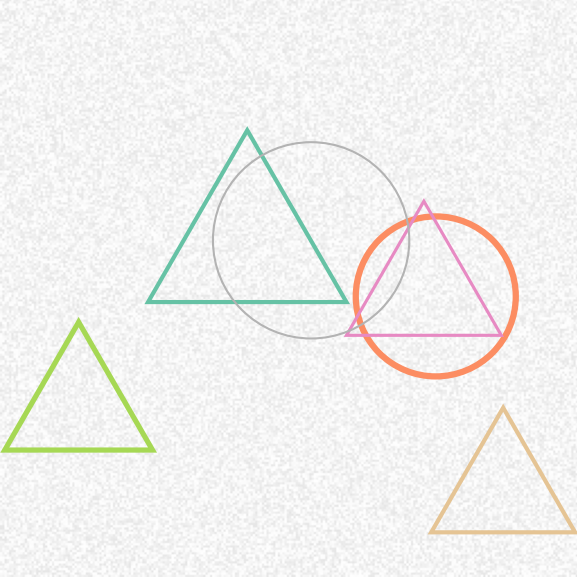[{"shape": "triangle", "thickness": 2, "radius": 0.99, "center": [0.428, 0.575]}, {"shape": "circle", "thickness": 3, "radius": 0.69, "center": [0.755, 0.486]}, {"shape": "triangle", "thickness": 1.5, "radius": 0.77, "center": [0.734, 0.496]}, {"shape": "triangle", "thickness": 2.5, "radius": 0.74, "center": [0.136, 0.294]}, {"shape": "triangle", "thickness": 2, "radius": 0.72, "center": [0.871, 0.149]}, {"shape": "circle", "thickness": 1, "radius": 0.85, "center": [0.539, 0.583]}]